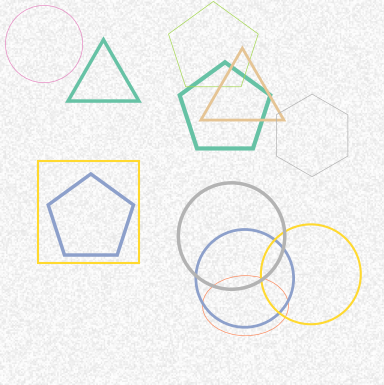[{"shape": "pentagon", "thickness": 3, "radius": 0.62, "center": [0.584, 0.715]}, {"shape": "triangle", "thickness": 2.5, "radius": 0.53, "center": [0.269, 0.791]}, {"shape": "oval", "thickness": 0.5, "radius": 0.56, "center": [0.638, 0.206]}, {"shape": "circle", "thickness": 2, "radius": 0.63, "center": [0.636, 0.277]}, {"shape": "pentagon", "thickness": 2.5, "radius": 0.58, "center": [0.236, 0.432]}, {"shape": "circle", "thickness": 0.5, "radius": 0.5, "center": [0.114, 0.886]}, {"shape": "pentagon", "thickness": 0.5, "radius": 0.61, "center": [0.554, 0.874]}, {"shape": "circle", "thickness": 1.5, "radius": 0.65, "center": [0.807, 0.288]}, {"shape": "square", "thickness": 1.5, "radius": 0.66, "center": [0.229, 0.449]}, {"shape": "triangle", "thickness": 2, "radius": 0.62, "center": [0.629, 0.75]}, {"shape": "circle", "thickness": 2.5, "radius": 0.69, "center": [0.601, 0.387]}, {"shape": "hexagon", "thickness": 0.5, "radius": 0.54, "center": [0.811, 0.648]}]